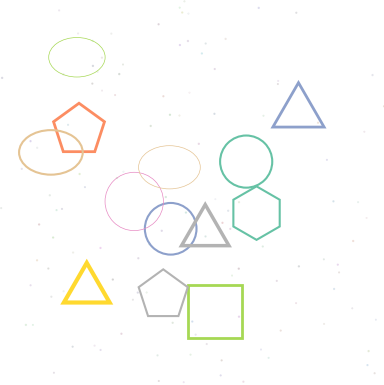[{"shape": "hexagon", "thickness": 1.5, "radius": 0.35, "center": [0.666, 0.446]}, {"shape": "circle", "thickness": 1.5, "radius": 0.34, "center": [0.639, 0.58]}, {"shape": "pentagon", "thickness": 2, "radius": 0.35, "center": [0.205, 0.662]}, {"shape": "circle", "thickness": 1.5, "radius": 0.34, "center": [0.443, 0.406]}, {"shape": "triangle", "thickness": 2, "radius": 0.38, "center": [0.775, 0.708]}, {"shape": "circle", "thickness": 0.5, "radius": 0.38, "center": [0.349, 0.477]}, {"shape": "oval", "thickness": 0.5, "radius": 0.37, "center": [0.2, 0.851]}, {"shape": "square", "thickness": 2, "radius": 0.35, "center": [0.558, 0.191]}, {"shape": "triangle", "thickness": 3, "radius": 0.34, "center": [0.225, 0.249]}, {"shape": "oval", "thickness": 1.5, "radius": 0.41, "center": [0.132, 0.604]}, {"shape": "oval", "thickness": 0.5, "radius": 0.4, "center": [0.44, 0.565]}, {"shape": "pentagon", "thickness": 1.5, "radius": 0.34, "center": [0.424, 0.233]}, {"shape": "triangle", "thickness": 2.5, "radius": 0.36, "center": [0.533, 0.397]}]